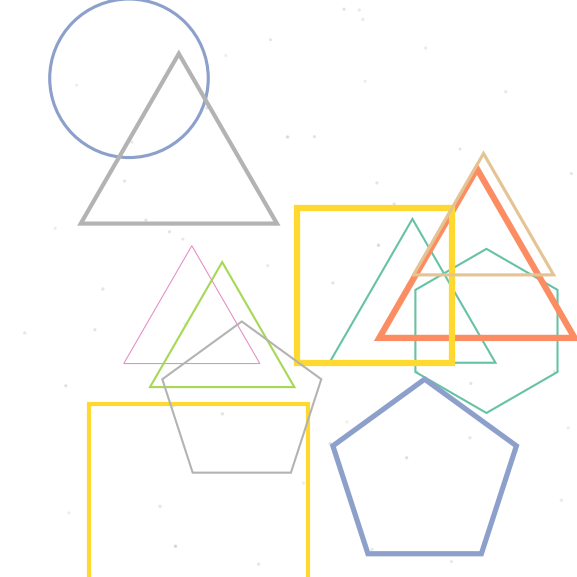[{"shape": "triangle", "thickness": 1, "radius": 0.83, "center": [0.714, 0.454]}, {"shape": "hexagon", "thickness": 1, "radius": 0.71, "center": [0.842, 0.426]}, {"shape": "triangle", "thickness": 3, "radius": 0.98, "center": [0.826, 0.512]}, {"shape": "pentagon", "thickness": 2.5, "radius": 0.84, "center": [0.735, 0.175]}, {"shape": "circle", "thickness": 1.5, "radius": 0.69, "center": [0.223, 0.864]}, {"shape": "triangle", "thickness": 0.5, "radius": 0.68, "center": [0.332, 0.438]}, {"shape": "triangle", "thickness": 1, "radius": 0.72, "center": [0.385, 0.401]}, {"shape": "square", "thickness": 2, "radius": 0.95, "center": [0.344, 0.11]}, {"shape": "square", "thickness": 3, "radius": 0.67, "center": [0.649, 0.504]}, {"shape": "triangle", "thickness": 1.5, "radius": 0.7, "center": [0.837, 0.593]}, {"shape": "triangle", "thickness": 2, "radius": 0.98, "center": [0.31, 0.71]}, {"shape": "pentagon", "thickness": 1, "radius": 0.72, "center": [0.419, 0.298]}]